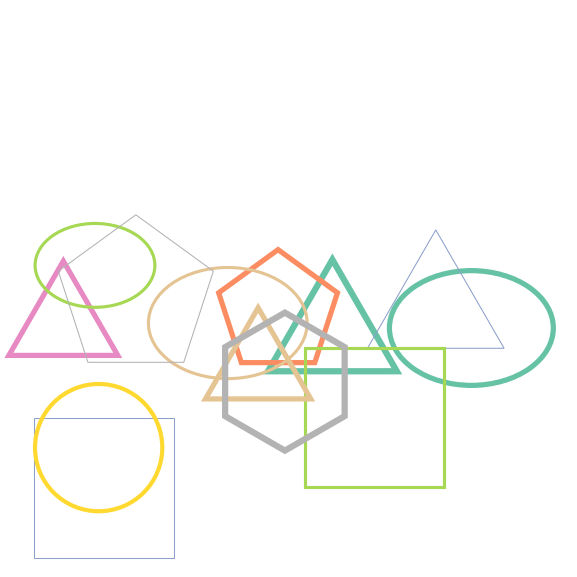[{"shape": "oval", "thickness": 2.5, "radius": 0.71, "center": [0.816, 0.431]}, {"shape": "triangle", "thickness": 3, "radius": 0.64, "center": [0.576, 0.421]}, {"shape": "pentagon", "thickness": 2.5, "radius": 0.54, "center": [0.481, 0.459]}, {"shape": "triangle", "thickness": 0.5, "radius": 0.68, "center": [0.755, 0.464]}, {"shape": "square", "thickness": 0.5, "radius": 0.61, "center": [0.181, 0.154]}, {"shape": "triangle", "thickness": 2.5, "radius": 0.54, "center": [0.11, 0.438]}, {"shape": "oval", "thickness": 1.5, "radius": 0.52, "center": [0.164, 0.54]}, {"shape": "square", "thickness": 1.5, "radius": 0.6, "center": [0.648, 0.276]}, {"shape": "circle", "thickness": 2, "radius": 0.55, "center": [0.171, 0.224]}, {"shape": "oval", "thickness": 1.5, "radius": 0.69, "center": [0.394, 0.44]}, {"shape": "triangle", "thickness": 2.5, "radius": 0.53, "center": [0.447, 0.361]}, {"shape": "hexagon", "thickness": 3, "radius": 0.6, "center": [0.493, 0.338]}, {"shape": "pentagon", "thickness": 0.5, "radius": 0.71, "center": [0.235, 0.486]}]